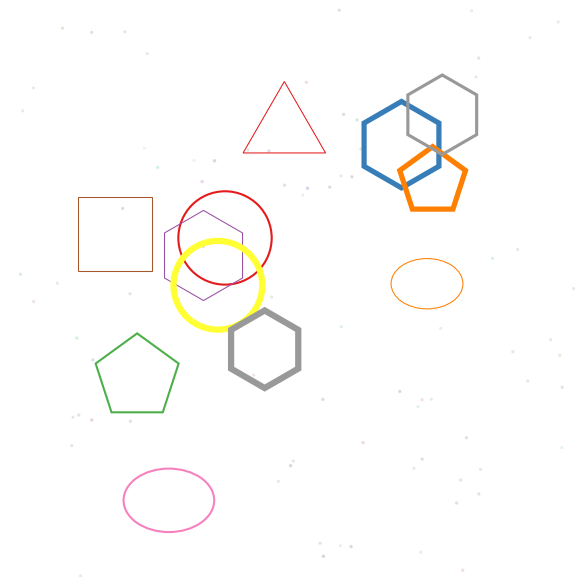[{"shape": "circle", "thickness": 1, "radius": 0.4, "center": [0.39, 0.587]}, {"shape": "triangle", "thickness": 0.5, "radius": 0.41, "center": [0.492, 0.776]}, {"shape": "hexagon", "thickness": 2.5, "radius": 0.37, "center": [0.695, 0.749]}, {"shape": "pentagon", "thickness": 1, "radius": 0.38, "center": [0.237, 0.346]}, {"shape": "hexagon", "thickness": 0.5, "radius": 0.39, "center": [0.352, 0.557]}, {"shape": "pentagon", "thickness": 2.5, "radius": 0.3, "center": [0.749, 0.685]}, {"shape": "oval", "thickness": 0.5, "radius": 0.31, "center": [0.739, 0.508]}, {"shape": "circle", "thickness": 3, "radius": 0.38, "center": [0.377, 0.505]}, {"shape": "square", "thickness": 0.5, "radius": 0.32, "center": [0.199, 0.594]}, {"shape": "oval", "thickness": 1, "radius": 0.39, "center": [0.292, 0.133]}, {"shape": "hexagon", "thickness": 3, "radius": 0.34, "center": [0.458, 0.394]}, {"shape": "hexagon", "thickness": 1.5, "radius": 0.34, "center": [0.766, 0.8]}]